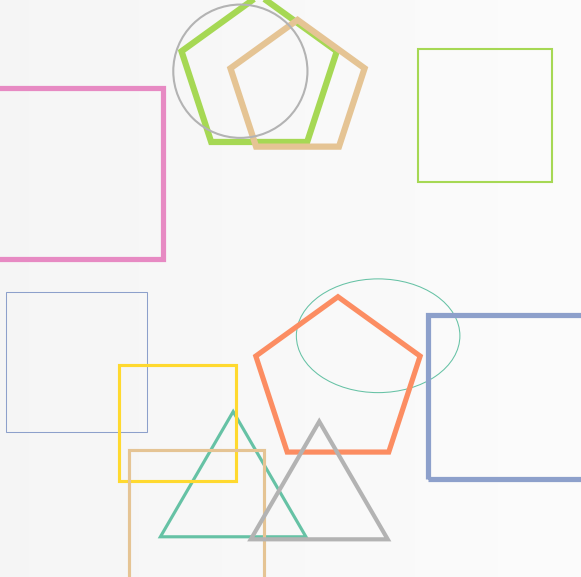[{"shape": "triangle", "thickness": 1.5, "radius": 0.72, "center": [0.401, 0.142]}, {"shape": "oval", "thickness": 0.5, "radius": 0.7, "center": [0.651, 0.418]}, {"shape": "pentagon", "thickness": 2.5, "radius": 0.74, "center": [0.581, 0.337]}, {"shape": "square", "thickness": 0.5, "radius": 0.6, "center": [0.132, 0.372]}, {"shape": "square", "thickness": 2.5, "radius": 0.71, "center": [0.879, 0.311]}, {"shape": "square", "thickness": 2.5, "radius": 0.74, "center": [0.133, 0.699]}, {"shape": "square", "thickness": 1, "radius": 0.58, "center": [0.835, 0.799]}, {"shape": "pentagon", "thickness": 3, "radius": 0.7, "center": [0.446, 0.867]}, {"shape": "square", "thickness": 1.5, "radius": 0.5, "center": [0.306, 0.266]}, {"shape": "square", "thickness": 1.5, "radius": 0.58, "center": [0.338, 0.103]}, {"shape": "pentagon", "thickness": 3, "radius": 0.61, "center": [0.512, 0.843]}, {"shape": "triangle", "thickness": 2, "radius": 0.68, "center": [0.549, 0.133]}, {"shape": "circle", "thickness": 1, "radius": 0.58, "center": [0.414, 0.876]}]